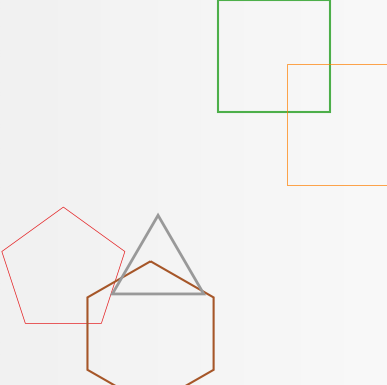[{"shape": "pentagon", "thickness": 0.5, "radius": 0.83, "center": [0.164, 0.295]}, {"shape": "square", "thickness": 1.5, "radius": 0.72, "center": [0.706, 0.855]}, {"shape": "square", "thickness": 0.5, "radius": 0.79, "center": [0.897, 0.676]}, {"shape": "hexagon", "thickness": 1.5, "radius": 0.94, "center": [0.388, 0.133]}, {"shape": "triangle", "thickness": 2, "radius": 0.68, "center": [0.408, 0.305]}]